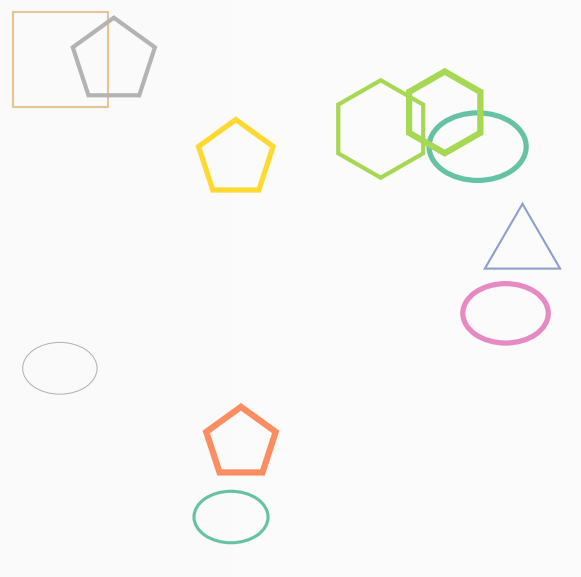[{"shape": "oval", "thickness": 1.5, "radius": 0.32, "center": [0.397, 0.104]}, {"shape": "oval", "thickness": 2.5, "radius": 0.42, "center": [0.822, 0.745]}, {"shape": "pentagon", "thickness": 3, "radius": 0.31, "center": [0.415, 0.232]}, {"shape": "triangle", "thickness": 1, "radius": 0.37, "center": [0.899, 0.571]}, {"shape": "oval", "thickness": 2.5, "radius": 0.37, "center": [0.87, 0.457]}, {"shape": "hexagon", "thickness": 2, "radius": 0.42, "center": [0.655, 0.776]}, {"shape": "hexagon", "thickness": 3, "radius": 0.35, "center": [0.765, 0.805]}, {"shape": "pentagon", "thickness": 2.5, "radius": 0.34, "center": [0.406, 0.725]}, {"shape": "square", "thickness": 1, "radius": 0.41, "center": [0.104, 0.896]}, {"shape": "pentagon", "thickness": 2, "radius": 0.37, "center": [0.196, 0.894]}, {"shape": "oval", "thickness": 0.5, "radius": 0.32, "center": [0.103, 0.361]}]